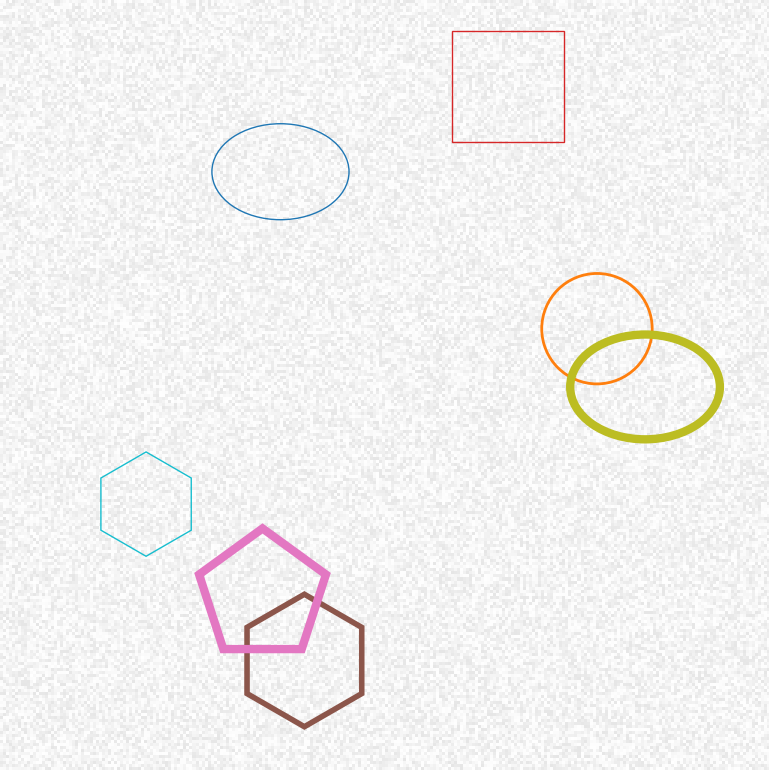[{"shape": "oval", "thickness": 0.5, "radius": 0.45, "center": [0.364, 0.777]}, {"shape": "circle", "thickness": 1, "radius": 0.36, "center": [0.775, 0.573]}, {"shape": "square", "thickness": 0.5, "radius": 0.36, "center": [0.66, 0.887]}, {"shape": "hexagon", "thickness": 2, "radius": 0.43, "center": [0.395, 0.142]}, {"shape": "pentagon", "thickness": 3, "radius": 0.43, "center": [0.341, 0.227]}, {"shape": "oval", "thickness": 3, "radius": 0.49, "center": [0.838, 0.498]}, {"shape": "hexagon", "thickness": 0.5, "radius": 0.34, "center": [0.19, 0.345]}]